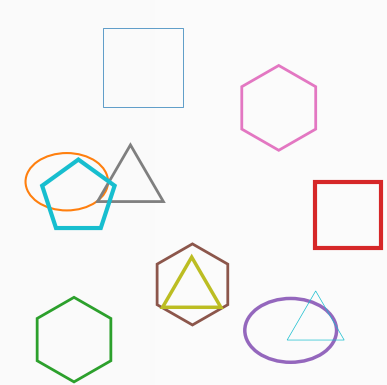[{"shape": "square", "thickness": 0.5, "radius": 0.51, "center": [0.369, 0.824]}, {"shape": "oval", "thickness": 1.5, "radius": 0.53, "center": [0.172, 0.528]}, {"shape": "hexagon", "thickness": 2, "radius": 0.55, "center": [0.191, 0.118]}, {"shape": "square", "thickness": 3, "radius": 0.43, "center": [0.899, 0.441]}, {"shape": "oval", "thickness": 2.5, "radius": 0.59, "center": [0.75, 0.142]}, {"shape": "hexagon", "thickness": 2, "radius": 0.53, "center": [0.497, 0.261]}, {"shape": "hexagon", "thickness": 2, "radius": 0.55, "center": [0.719, 0.72]}, {"shape": "triangle", "thickness": 2, "radius": 0.49, "center": [0.337, 0.525]}, {"shape": "triangle", "thickness": 2.5, "radius": 0.43, "center": [0.495, 0.245]}, {"shape": "triangle", "thickness": 0.5, "radius": 0.42, "center": [0.815, 0.159]}, {"shape": "pentagon", "thickness": 3, "radius": 0.49, "center": [0.202, 0.487]}]